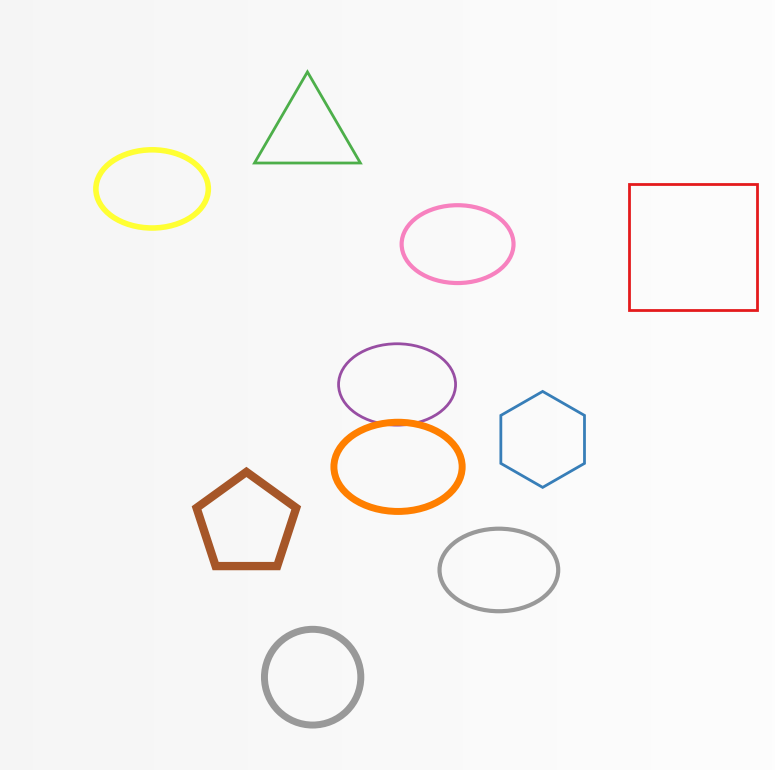[{"shape": "square", "thickness": 1, "radius": 0.41, "center": [0.894, 0.679]}, {"shape": "hexagon", "thickness": 1, "radius": 0.31, "center": [0.7, 0.429]}, {"shape": "triangle", "thickness": 1, "radius": 0.39, "center": [0.397, 0.828]}, {"shape": "oval", "thickness": 1, "radius": 0.38, "center": [0.512, 0.501]}, {"shape": "oval", "thickness": 2.5, "radius": 0.41, "center": [0.514, 0.394]}, {"shape": "oval", "thickness": 2, "radius": 0.36, "center": [0.196, 0.755]}, {"shape": "pentagon", "thickness": 3, "radius": 0.34, "center": [0.318, 0.32]}, {"shape": "oval", "thickness": 1.5, "radius": 0.36, "center": [0.59, 0.683]}, {"shape": "oval", "thickness": 1.5, "radius": 0.38, "center": [0.644, 0.26]}, {"shape": "circle", "thickness": 2.5, "radius": 0.31, "center": [0.403, 0.121]}]